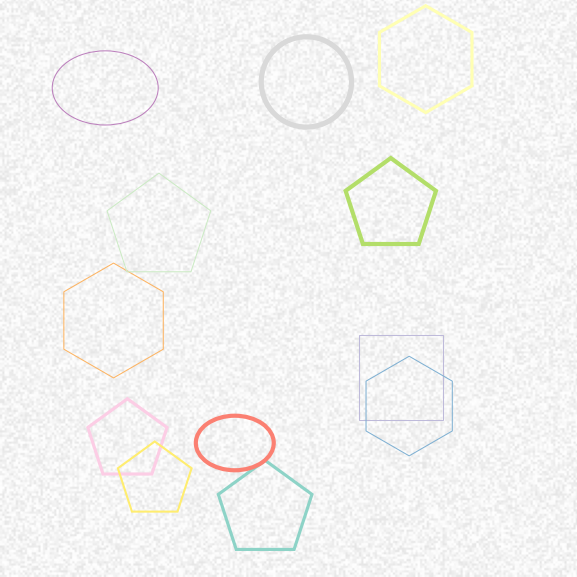[{"shape": "pentagon", "thickness": 1.5, "radius": 0.43, "center": [0.459, 0.117]}, {"shape": "hexagon", "thickness": 1.5, "radius": 0.46, "center": [0.737, 0.897]}, {"shape": "square", "thickness": 0.5, "radius": 0.36, "center": [0.694, 0.345]}, {"shape": "oval", "thickness": 2, "radius": 0.34, "center": [0.407, 0.232]}, {"shape": "hexagon", "thickness": 0.5, "radius": 0.43, "center": [0.709, 0.296]}, {"shape": "hexagon", "thickness": 0.5, "radius": 0.5, "center": [0.197, 0.444]}, {"shape": "pentagon", "thickness": 2, "radius": 0.41, "center": [0.677, 0.643]}, {"shape": "pentagon", "thickness": 1.5, "radius": 0.36, "center": [0.221, 0.237]}, {"shape": "circle", "thickness": 2.5, "radius": 0.39, "center": [0.531, 0.857]}, {"shape": "oval", "thickness": 0.5, "radius": 0.46, "center": [0.182, 0.847]}, {"shape": "pentagon", "thickness": 0.5, "radius": 0.47, "center": [0.275, 0.605]}, {"shape": "pentagon", "thickness": 1, "radius": 0.34, "center": [0.268, 0.168]}]